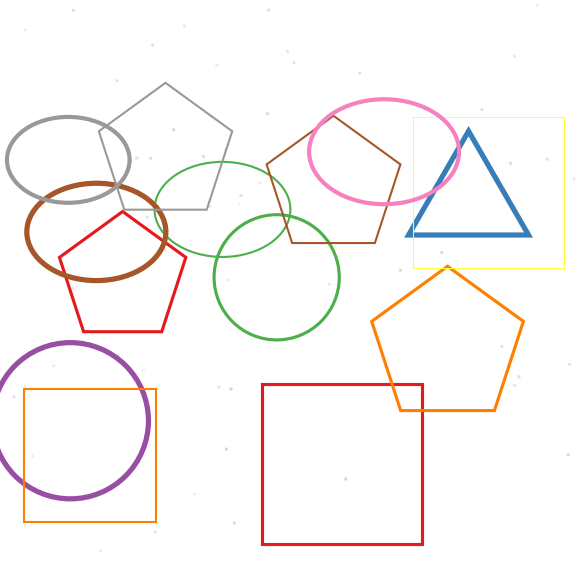[{"shape": "square", "thickness": 1.5, "radius": 0.69, "center": [0.592, 0.196]}, {"shape": "pentagon", "thickness": 1.5, "radius": 0.58, "center": [0.212, 0.518]}, {"shape": "triangle", "thickness": 2.5, "radius": 0.6, "center": [0.811, 0.652]}, {"shape": "circle", "thickness": 1.5, "radius": 0.54, "center": [0.479, 0.519]}, {"shape": "oval", "thickness": 1, "radius": 0.59, "center": [0.385, 0.637]}, {"shape": "circle", "thickness": 2.5, "radius": 0.68, "center": [0.122, 0.271]}, {"shape": "pentagon", "thickness": 1.5, "radius": 0.69, "center": [0.775, 0.4]}, {"shape": "square", "thickness": 1, "radius": 0.57, "center": [0.156, 0.211]}, {"shape": "square", "thickness": 0.5, "radius": 0.66, "center": [0.846, 0.666]}, {"shape": "oval", "thickness": 2.5, "radius": 0.6, "center": [0.167, 0.598]}, {"shape": "pentagon", "thickness": 1, "radius": 0.61, "center": [0.578, 0.677]}, {"shape": "oval", "thickness": 2, "radius": 0.65, "center": [0.665, 0.736]}, {"shape": "pentagon", "thickness": 1, "radius": 0.61, "center": [0.287, 0.734]}, {"shape": "oval", "thickness": 2, "radius": 0.53, "center": [0.118, 0.722]}]